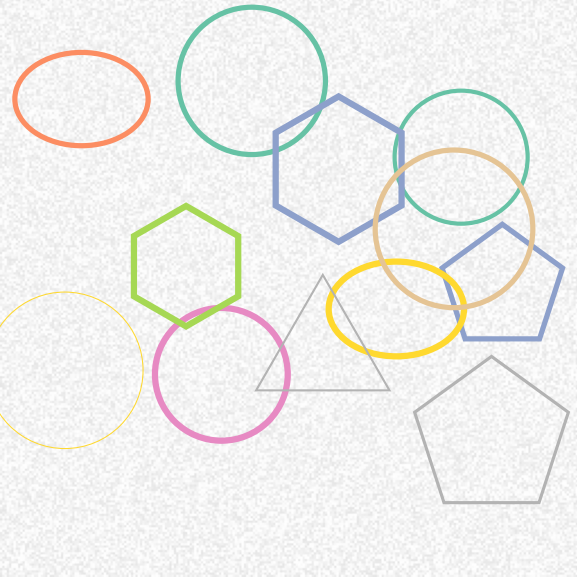[{"shape": "circle", "thickness": 2, "radius": 0.58, "center": [0.799, 0.727]}, {"shape": "circle", "thickness": 2.5, "radius": 0.64, "center": [0.436, 0.859]}, {"shape": "oval", "thickness": 2.5, "radius": 0.58, "center": [0.141, 0.828]}, {"shape": "pentagon", "thickness": 2.5, "radius": 0.55, "center": [0.87, 0.501]}, {"shape": "hexagon", "thickness": 3, "radius": 0.63, "center": [0.586, 0.706]}, {"shape": "circle", "thickness": 3, "radius": 0.57, "center": [0.383, 0.351]}, {"shape": "hexagon", "thickness": 3, "radius": 0.52, "center": [0.322, 0.538]}, {"shape": "circle", "thickness": 0.5, "radius": 0.68, "center": [0.112, 0.358]}, {"shape": "oval", "thickness": 3, "radius": 0.59, "center": [0.686, 0.464]}, {"shape": "circle", "thickness": 2.5, "radius": 0.68, "center": [0.786, 0.603]}, {"shape": "pentagon", "thickness": 1.5, "radius": 0.7, "center": [0.851, 0.242]}, {"shape": "triangle", "thickness": 1, "radius": 0.67, "center": [0.559, 0.39]}]